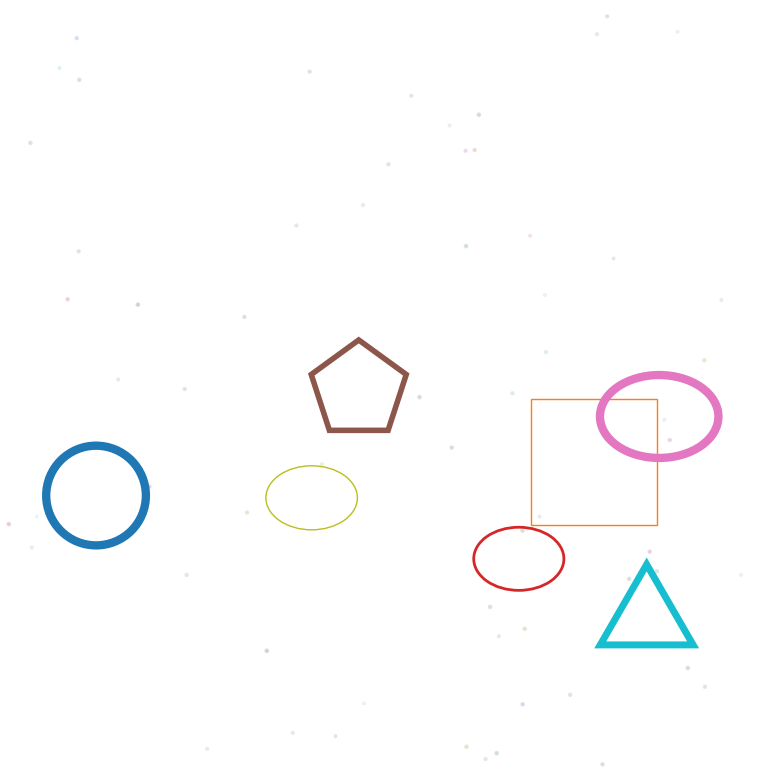[{"shape": "circle", "thickness": 3, "radius": 0.32, "center": [0.125, 0.356]}, {"shape": "square", "thickness": 0.5, "radius": 0.41, "center": [0.771, 0.4]}, {"shape": "oval", "thickness": 1, "radius": 0.29, "center": [0.674, 0.274]}, {"shape": "pentagon", "thickness": 2, "radius": 0.32, "center": [0.466, 0.494]}, {"shape": "oval", "thickness": 3, "radius": 0.38, "center": [0.856, 0.459]}, {"shape": "oval", "thickness": 0.5, "radius": 0.3, "center": [0.405, 0.354]}, {"shape": "triangle", "thickness": 2.5, "radius": 0.35, "center": [0.84, 0.197]}]